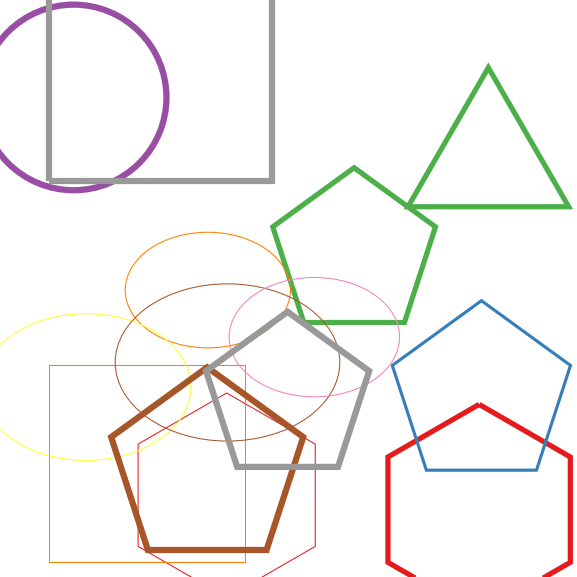[{"shape": "hexagon", "thickness": 2.5, "radius": 0.91, "center": [0.83, 0.117]}, {"shape": "hexagon", "thickness": 0.5, "radius": 0.89, "center": [0.392, 0.142]}, {"shape": "pentagon", "thickness": 1.5, "radius": 0.81, "center": [0.834, 0.316]}, {"shape": "pentagon", "thickness": 2.5, "radius": 0.74, "center": [0.613, 0.561]}, {"shape": "triangle", "thickness": 2.5, "radius": 0.8, "center": [0.846, 0.721]}, {"shape": "circle", "thickness": 3, "radius": 0.8, "center": [0.128, 0.83]}, {"shape": "square", "thickness": 0.5, "radius": 0.85, "center": [0.255, 0.196]}, {"shape": "oval", "thickness": 0.5, "radius": 0.71, "center": [0.36, 0.497]}, {"shape": "oval", "thickness": 0.5, "radius": 0.91, "center": [0.149, 0.329]}, {"shape": "pentagon", "thickness": 3, "radius": 0.87, "center": [0.359, 0.188]}, {"shape": "oval", "thickness": 0.5, "radius": 0.97, "center": [0.394, 0.372]}, {"shape": "oval", "thickness": 0.5, "radius": 0.74, "center": [0.544, 0.415]}, {"shape": "square", "thickness": 3, "radius": 0.97, "center": [0.278, 0.88]}, {"shape": "pentagon", "thickness": 3, "radius": 0.74, "center": [0.498, 0.311]}]